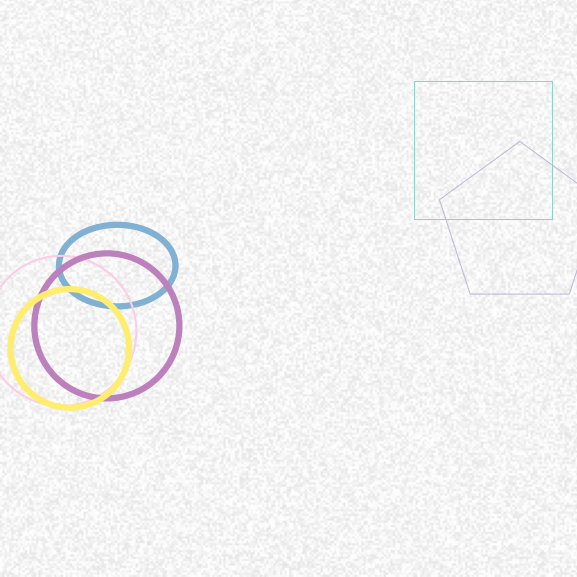[{"shape": "square", "thickness": 0.5, "radius": 0.6, "center": [0.836, 0.74]}, {"shape": "pentagon", "thickness": 0.5, "radius": 0.73, "center": [0.9, 0.608]}, {"shape": "oval", "thickness": 3, "radius": 0.5, "center": [0.203, 0.539]}, {"shape": "circle", "thickness": 1, "radius": 0.65, "center": [0.106, 0.426]}, {"shape": "circle", "thickness": 3, "radius": 0.63, "center": [0.185, 0.435]}, {"shape": "circle", "thickness": 3, "radius": 0.51, "center": [0.121, 0.396]}]